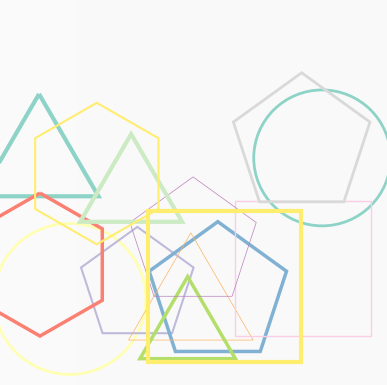[{"shape": "triangle", "thickness": 3, "radius": 0.89, "center": [0.101, 0.579]}, {"shape": "circle", "thickness": 2, "radius": 0.88, "center": [0.831, 0.59]}, {"shape": "circle", "thickness": 2, "radius": 0.98, "center": [0.18, 0.224]}, {"shape": "pentagon", "thickness": 1.5, "radius": 0.76, "center": [0.354, 0.258]}, {"shape": "hexagon", "thickness": 2.5, "radius": 0.93, "center": [0.103, 0.313]}, {"shape": "pentagon", "thickness": 2.5, "radius": 0.93, "center": [0.562, 0.238]}, {"shape": "triangle", "thickness": 0.5, "radius": 0.93, "center": [0.493, 0.209]}, {"shape": "triangle", "thickness": 2.5, "radius": 0.71, "center": [0.484, 0.139]}, {"shape": "square", "thickness": 1, "radius": 0.88, "center": [0.781, 0.304]}, {"shape": "pentagon", "thickness": 2, "radius": 0.93, "center": [0.778, 0.626]}, {"shape": "pentagon", "thickness": 0.5, "radius": 0.86, "center": [0.498, 0.369]}, {"shape": "triangle", "thickness": 3, "radius": 0.76, "center": [0.338, 0.5]}, {"shape": "hexagon", "thickness": 1.5, "radius": 0.92, "center": [0.25, 0.549]}, {"shape": "square", "thickness": 3, "radius": 0.99, "center": [0.578, 0.256]}]